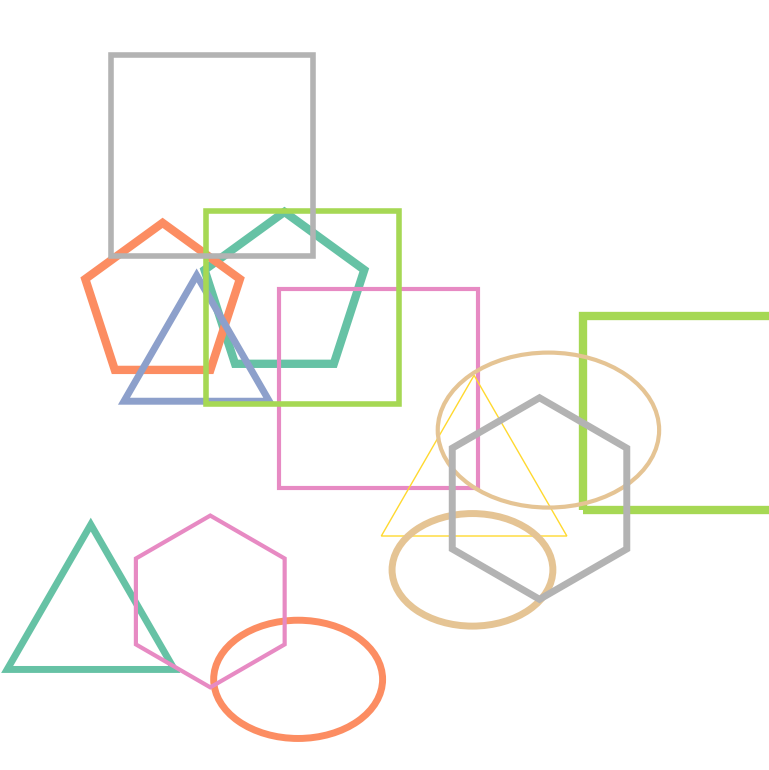[{"shape": "triangle", "thickness": 2.5, "radius": 0.63, "center": [0.118, 0.193]}, {"shape": "pentagon", "thickness": 3, "radius": 0.55, "center": [0.369, 0.616]}, {"shape": "oval", "thickness": 2.5, "radius": 0.55, "center": [0.387, 0.118]}, {"shape": "pentagon", "thickness": 3, "radius": 0.53, "center": [0.211, 0.605]}, {"shape": "triangle", "thickness": 2.5, "radius": 0.54, "center": [0.255, 0.533]}, {"shape": "square", "thickness": 1.5, "radius": 0.65, "center": [0.492, 0.495]}, {"shape": "hexagon", "thickness": 1.5, "radius": 0.56, "center": [0.273, 0.219]}, {"shape": "square", "thickness": 3, "radius": 0.63, "center": [0.883, 0.464]}, {"shape": "square", "thickness": 2, "radius": 0.63, "center": [0.393, 0.601]}, {"shape": "triangle", "thickness": 0.5, "radius": 0.7, "center": [0.616, 0.373]}, {"shape": "oval", "thickness": 1.5, "radius": 0.72, "center": [0.712, 0.441]}, {"shape": "oval", "thickness": 2.5, "radius": 0.52, "center": [0.614, 0.26]}, {"shape": "hexagon", "thickness": 2.5, "radius": 0.65, "center": [0.701, 0.353]}, {"shape": "square", "thickness": 2, "radius": 0.66, "center": [0.276, 0.798]}]